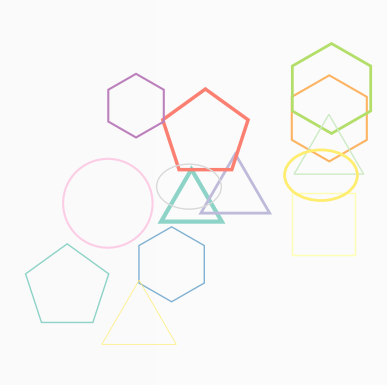[{"shape": "pentagon", "thickness": 1, "radius": 0.56, "center": [0.173, 0.254]}, {"shape": "triangle", "thickness": 3, "radius": 0.45, "center": [0.494, 0.47]}, {"shape": "square", "thickness": 1, "radius": 0.4, "center": [0.835, 0.419]}, {"shape": "triangle", "thickness": 2, "radius": 0.51, "center": [0.607, 0.498]}, {"shape": "pentagon", "thickness": 2.5, "radius": 0.58, "center": [0.53, 0.653]}, {"shape": "hexagon", "thickness": 1, "radius": 0.49, "center": [0.443, 0.314]}, {"shape": "hexagon", "thickness": 1.5, "radius": 0.56, "center": [0.85, 0.693]}, {"shape": "hexagon", "thickness": 2, "radius": 0.58, "center": [0.856, 0.77]}, {"shape": "circle", "thickness": 1.5, "radius": 0.58, "center": [0.278, 0.472]}, {"shape": "oval", "thickness": 1, "radius": 0.42, "center": [0.488, 0.515]}, {"shape": "hexagon", "thickness": 1.5, "radius": 0.41, "center": [0.351, 0.726]}, {"shape": "triangle", "thickness": 1, "radius": 0.52, "center": [0.849, 0.599]}, {"shape": "oval", "thickness": 2, "radius": 0.47, "center": [0.828, 0.545]}, {"shape": "triangle", "thickness": 0.5, "radius": 0.56, "center": [0.359, 0.161]}]